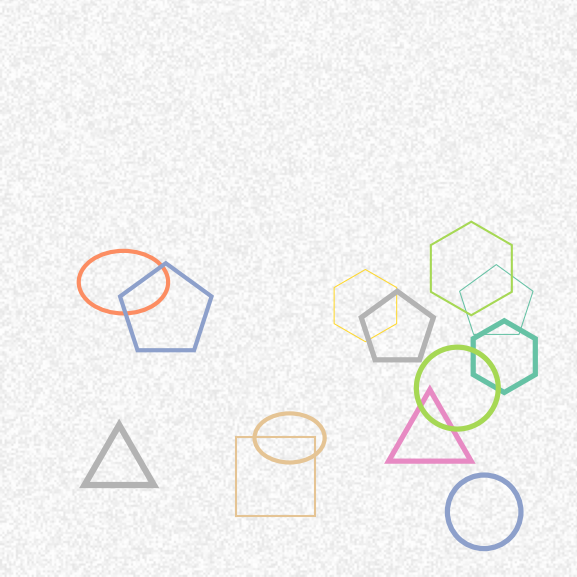[{"shape": "pentagon", "thickness": 0.5, "radius": 0.33, "center": [0.859, 0.474]}, {"shape": "hexagon", "thickness": 2.5, "radius": 0.31, "center": [0.873, 0.382]}, {"shape": "oval", "thickness": 2, "radius": 0.39, "center": [0.214, 0.511]}, {"shape": "circle", "thickness": 2.5, "radius": 0.32, "center": [0.838, 0.113]}, {"shape": "pentagon", "thickness": 2, "radius": 0.42, "center": [0.287, 0.46]}, {"shape": "triangle", "thickness": 2.5, "radius": 0.41, "center": [0.744, 0.242]}, {"shape": "circle", "thickness": 2.5, "radius": 0.35, "center": [0.792, 0.327]}, {"shape": "hexagon", "thickness": 1, "radius": 0.4, "center": [0.816, 0.534]}, {"shape": "hexagon", "thickness": 0.5, "radius": 0.31, "center": [0.633, 0.47]}, {"shape": "square", "thickness": 1, "radius": 0.34, "center": [0.477, 0.174]}, {"shape": "oval", "thickness": 2, "radius": 0.3, "center": [0.501, 0.241]}, {"shape": "triangle", "thickness": 3, "radius": 0.35, "center": [0.206, 0.194]}, {"shape": "pentagon", "thickness": 2.5, "radius": 0.33, "center": [0.688, 0.429]}]